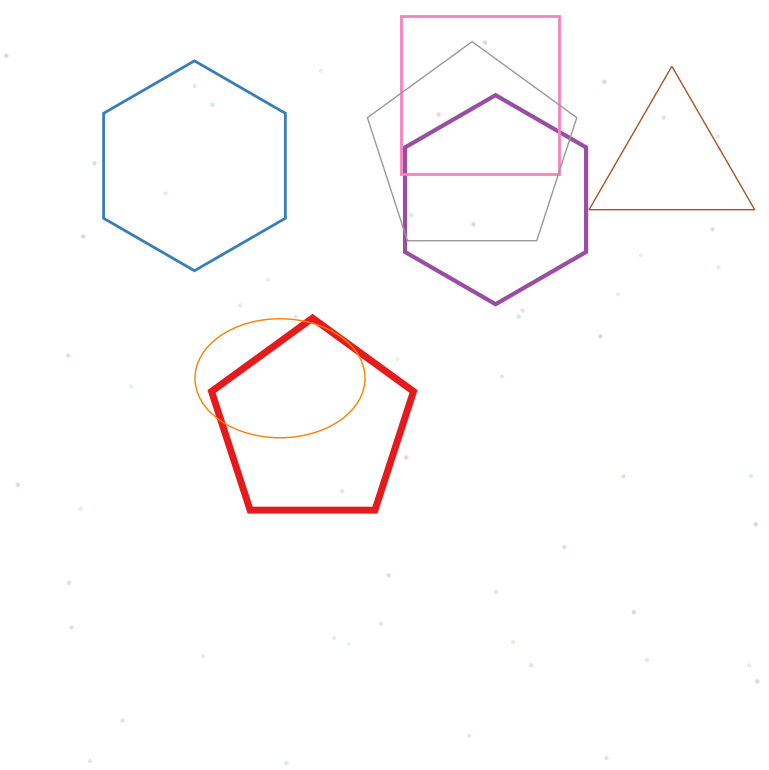[{"shape": "pentagon", "thickness": 2.5, "radius": 0.69, "center": [0.406, 0.449]}, {"shape": "hexagon", "thickness": 1, "radius": 0.68, "center": [0.253, 0.785]}, {"shape": "hexagon", "thickness": 1.5, "radius": 0.68, "center": [0.644, 0.741]}, {"shape": "oval", "thickness": 0.5, "radius": 0.55, "center": [0.364, 0.509]}, {"shape": "triangle", "thickness": 0.5, "radius": 0.62, "center": [0.873, 0.79]}, {"shape": "square", "thickness": 1, "radius": 0.51, "center": [0.623, 0.877]}, {"shape": "pentagon", "thickness": 0.5, "radius": 0.71, "center": [0.613, 0.803]}]